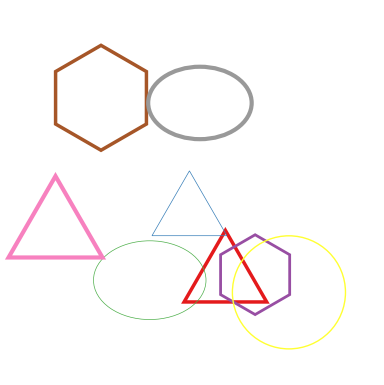[{"shape": "triangle", "thickness": 2.5, "radius": 0.62, "center": [0.585, 0.278]}, {"shape": "triangle", "thickness": 0.5, "radius": 0.56, "center": [0.492, 0.444]}, {"shape": "oval", "thickness": 0.5, "radius": 0.73, "center": [0.389, 0.272]}, {"shape": "hexagon", "thickness": 2, "radius": 0.52, "center": [0.663, 0.287]}, {"shape": "circle", "thickness": 1, "radius": 0.73, "center": [0.75, 0.241]}, {"shape": "hexagon", "thickness": 2.5, "radius": 0.68, "center": [0.262, 0.746]}, {"shape": "triangle", "thickness": 3, "radius": 0.7, "center": [0.144, 0.402]}, {"shape": "oval", "thickness": 3, "radius": 0.67, "center": [0.519, 0.733]}]